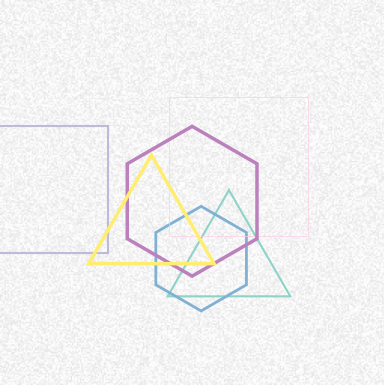[{"shape": "triangle", "thickness": 1.5, "radius": 0.92, "center": [0.595, 0.322]}, {"shape": "square", "thickness": 1.5, "radius": 0.83, "center": [0.115, 0.508]}, {"shape": "hexagon", "thickness": 2, "radius": 0.68, "center": [0.522, 0.328]}, {"shape": "square", "thickness": 0.5, "radius": 0.9, "center": [0.619, 0.567]}, {"shape": "hexagon", "thickness": 2.5, "radius": 0.97, "center": [0.499, 0.477]}, {"shape": "triangle", "thickness": 2.5, "radius": 0.94, "center": [0.393, 0.409]}]